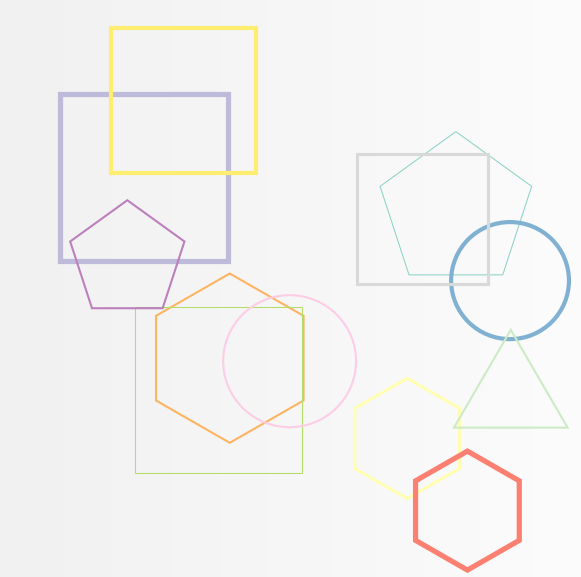[{"shape": "pentagon", "thickness": 0.5, "radius": 0.69, "center": [0.784, 0.634]}, {"shape": "hexagon", "thickness": 1.5, "radius": 0.52, "center": [0.7, 0.24]}, {"shape": "square", "thickness": 2.5, "radius": 0.72, "center": [0.248, 0.692]}, {"shape": "hexagon", "thickness": 2.5, "radius": 0.52, "center": [0.804, 0.115]}, {"shape": "circle", "thickness": 2, "radius": 0.51, "center": [0.877, 0.513]}, {"shape": "hexagon", "thickness": 1, "radius": 0.73, "center": [0.395, 0.379]}, {"shape": "square", "thickness": 0.5, "radius": 0.72, "center": [0.376, 0.324]}, {"shape": "circle", "thickness": 1, "radius": 0.57, "center": [0.498, 0.374]}, {"shape": "square", "thickness": 1.5, "radius": 0.56, "center": [0.727, 0.62]}, {"shape": "pentagon", "thickness": 1, "radius": 0.52, "center": [0.219, 0.549]}, {"shape": "triangle", "thickness": 1, "radius": 0.56, "center": [0.879, 0.315]}, {"shape": "square", "thickness": 2, "radius": 0.63, "center": [0.316, 0.825]}]